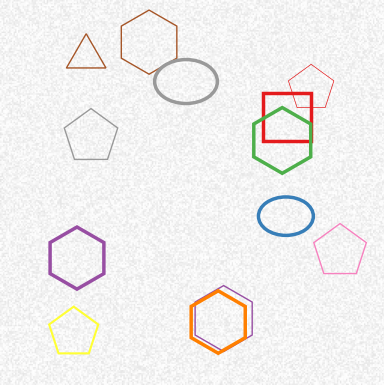[{"shape": "pentagon", "thickness": 0.5, "radius": 0.31, "center": [0.808, 0.771]}, {"shape": "square", "thickness": 2.5, "radius": 0.31, "center": [0.745, 0.697]}, {"shape": "oval", "thickness": 2.5, "radius": 0.36, "center": [0.743, 0.439]}, {"shape": "hexagon", "thickness": 2.5, "radius": 0.43, "center": [0.733, 0.635]}, {"shape": "hexagon", "thickness": 2.5, "radius": 0.4, "center": [0.2, 0.33]}, {"shape": "hexagon", "thickness": 1, "radius": 0.43, "center": [0.581, 0.173]}, {"shape": "hexagon", "thickness": 2.5, "radius": 0.41, "center": [0.567, 0.163]}, {"shape": "pentagon", "thickness": 1.5, "radius": 0.34, "center": [0.191, 0.136]}, {"shape": "triangle", "thickness": 1, "radius": 0.3, "center": [0.224, 0.853]}, {"shape": "hexagon", "thickness": 1, "radius": 0.42, "center": [0.387, 0.891]}, {"shape": "pentagon", "thickness": 1, "radius": 0.36, "center": [0.883, 0.348]}, {"shape": "pentagon", "thickness": 1, "radius": 0.36, "center": [0.236, 0.645]}, {"shape": "oval", "thickness": 2.5, "radius": 0.41, "center": [0.483, 0.788]}]